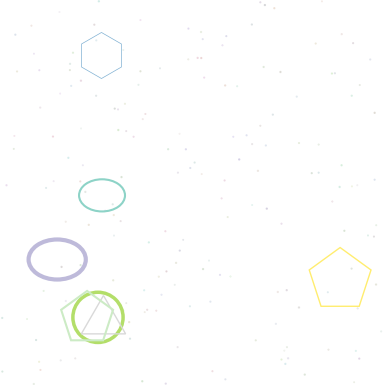[{"shape": "oval", "thickness": 1.5, "radius": 0.3, "center": [0.265, 0.493]}, {"shape": "oval", "thickness": 3, "radius": 0.37, "center": [0.149, 0.326]}, {"shape": "hexagon", "thickness": 0.5, "radius": 0.3, "center": [0.264, 0.856]}, {"shape": "circle", "thickness": 2.5, "radius": 0.33, "center": [0.255, 0.176]}, {"shape": "triangle", "thickness": 1, "radius": 0.33, "center": [0.269, 0.166]}, {"shape": "pentagon", "thickness": 1.5, "radius": 0.35, "center": [0.226, 0.173]}, {"shape": "pentagon", "thickness": 1, "radius": 0.42, "center": [0.883, 0.273]}]